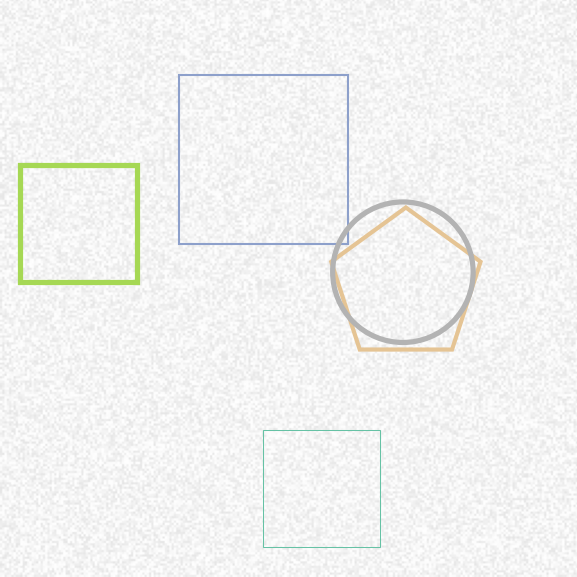[{"shape": "square", "thickness": 0.5, "radius": 0.51, "center": [0.557, 0.153]}, {"shape": "square", "thickness": 1, "radius": 0.73, "center": [0.456, 0.722]}, {"shape": "square", "thickness": 2.5, "radius": 0.51, "center": [0.135, 0.611]}, {"shape": "pentagon", "thickness": 2, "radius": 0.68, "center": [0.703, 0.504]}, {"shape": "circle", "thickness": 2.5, "radius": 0.61, "center": [0.698, 0.528]}]